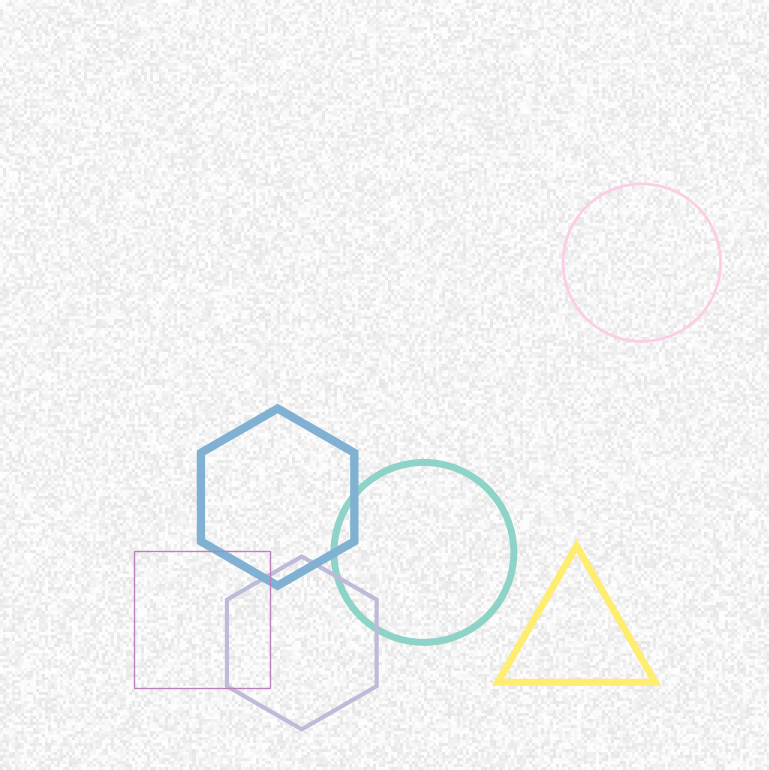[{"shape": "circle", "thickness": 2.5, "radius": 0.58, "center": [0.55, 0.283]}, {"shape": "hexagon", "thickness": 1.5, "radius": 0.56, "center": [0.392, 0.165]}, {"shape": "hexagon", "thickness": 3, "radius": 0.58, "center": [0.361, 0.354]}, {"shape": "circle", "thickness": 1, "radius": 0.51, "center": [0.833, 0.659]}, {"shape": "square", "thickness": 0.5, "radius": 0.44, "center": [0.263, 0.195]}, {"shape": "triangle", "thickness": 2.5, "radius": 0.59, "center": [0.749, 0.173]}]